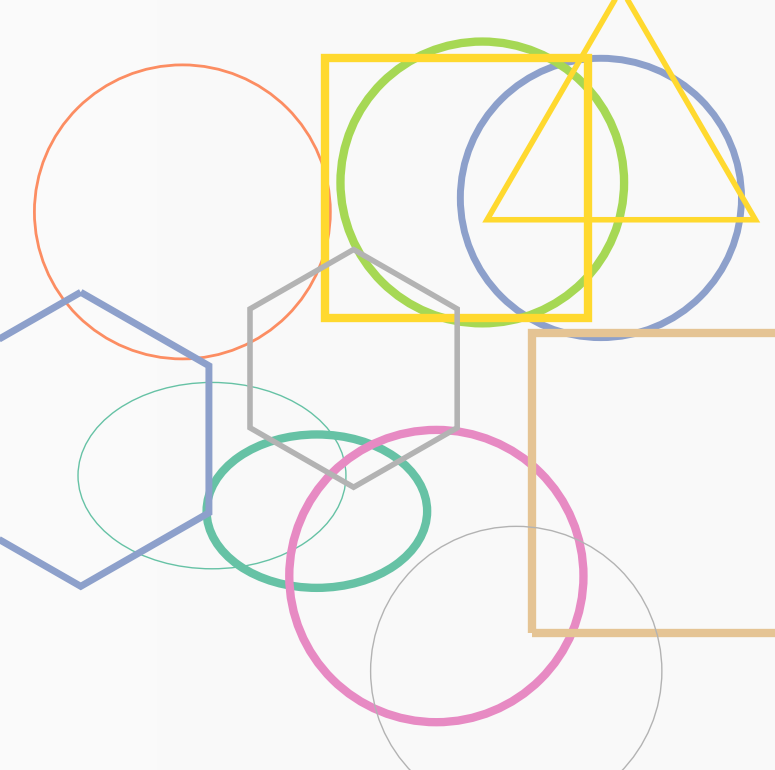[{"shape": "oval", "thickness": 3, "radius": 0.71, "center": [0.409, 0.336]}, {"shape": "oval", "thickness": 0.5, "radius": 0.86, "center": [0.274, 0.382]}, {"shape": "circle", "thickness": 1, "radius": 0.95, "center": [0.235, 0.725]}, {"shape": "circle", "thickness": 2.5, "radius": 0.91, "center": [0.775, 0.743]}, {"shape": "hexagon", "thickness": 2.5, "radius": 0.95, "center": [0.104, 0.43]}, {"shape": "circle", "thickness": 3, "radius": 0.95, "center": [0.563, 0.252]}, {"shape": "circle", "thickness": 3, "radius": 0.91, "center": [0.622, 0.763]}, {"shape": "square", "thickness": 3, "radius": 0.85, "center": [0.589, 0.756]}, {"shape": "triangle", "thickness": 2, "radius": 1.0, "center": [0.802, 0.815]}, {"shape": "square", "thickness": 3, "radius": 0.98, "center": [0.881, 0.373]}, {"shape": "hexagon", "thickness": 2, "radius": 0.77, "center": [0.456, 0.522]}, {"shape": "circle", "thickness": 0.5, "radius": 0.94, "center": [0.666, 0.129]}]